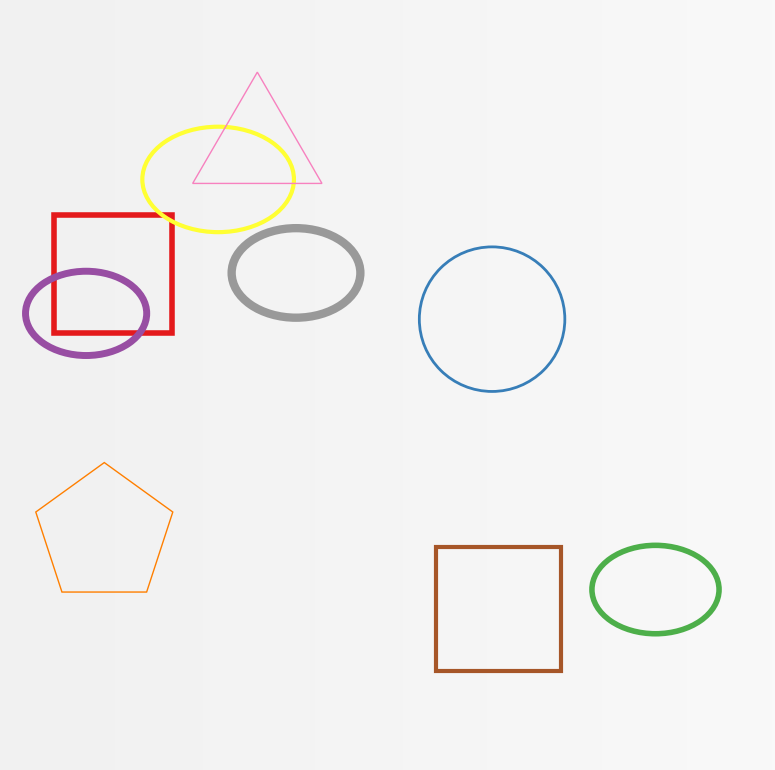[{"shape": "square", "thickness": 2, "radius": 0.38, "center": [0.145, 0.644]}, {"shape": "circle", "thickness": 1, "radius": 0.47, "center": [0.635, 0.586]}, {"shape": "oval", "thickness": 2, "radius": 0.41, "center": [0.846, 0.234]}, {"shape": "oval", "thickness": 2.5, "radius": 0.39, "center": [0.111, 0.593]}, {"shape": "pentagon", "thickness": 0.5, "radius": 0.46, "center": [0.135, 0.306]}, {"shape": "oval", "thickness": 1.5, "radius": 0.49, "center": [0.281, 0.767]}, {"shape": "square", "thickness": 1.5, "radius": 0.4, "center": [0.644, 0.209]}, {"shape": "triangle", "thickness": 0.5, "radius": 0.48, "center": [0.332, 0.81]}, {"shape": "oval", "thickness": 3, "radius": 0.42, "center": [0.382, 0.646]}]